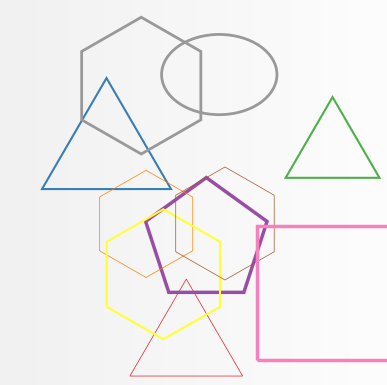[{"shape": "triangle", "thickness": 0.5, "radius": 0.84, "center": [0.481, 0.107]}, {"shape": "triangle", "thickness": 1.5, "radius": 0.96, "center": [0.275, 0.605]}, {"shape": "triangle", "thickness": 1.5, "radius": 0.7, "center": [0.858, 0.608]}, {"shape": "pentagon", "thickness": 2.5, "radius": 0.82, "center": [0.532, 0.374]}, {"shape": "hexagon", "thickness": 0.5, "radius": 0.7, "center": [0.377, 0.418]}, {"shape": "hexagon", "thickness": 1.5, "radius": 0.84, "center": [0.422, 0.288]}, {"shape": "hexagon", "thickness": 0.5, "radius": 0.73, "center": [0.581, 0.42]}, {"shape": "square", "thickness": 2.5, "radius": 0.87, "center": [0.838, 0.239]}, {"shape": "hexagon", "thickness": 2, "radius": 0.89, "center": [0.365, 0.778]}, {"shape": "oval", "thickness": 2, "radius": 0.74, "center": [0.566, 0.806]}]